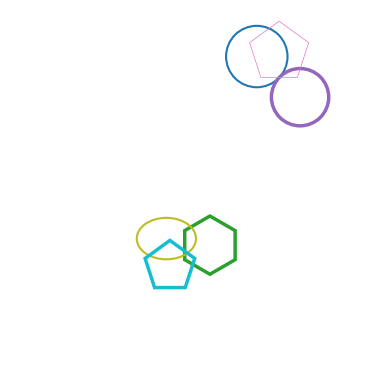[{"shape": "circle", "thickness": 1.5, "radius": 0.4, "center": [0.667, 0.853]}, {"shape": "hexagon", "thickness": 2.5, "radius": 0.38, "center": [0.545, 0.363]}, {"shape": "circle", "thickness": 2.5, "radius": 0.37, "center": [0.779, 0.748]}, {"shape": "pentagon", "thickness": 0.5, "radius": 0.4, "center": [0.725, 0.864]}, {"shape": "oval", "thickness": 1.5, "radius": 0.38, "center": [0.432, 0.38]}, {"shape": "pentagon", "thickness": 2.5, "radius": 0.34, "center": [0.441, 0.308]}]